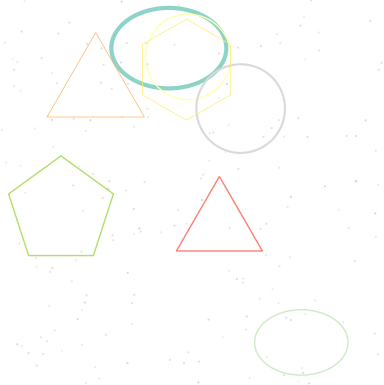[{"shape": "oval", "thickness": 3, "radius": 0.75, "center": [0.439, 0.875]}, {"shape": "circle", "thickness": 1, "radius": 0.56, "center": [0.489, 0.852]}, {"shape": "triangle", "thickness": 1, "radius": 0.65, "center": [0.57, 0.413]}, {"shape": "triangle", "thickness": 0.5, "radius": 0.73, "center": [0.249, 0.769]}, {"shape": "pentagon", "thickness": 1, "radius": 0.72, "center": [0.158, 0.452]}, {"shape": "circle", "thickness": 1.5, "radius": 0.58, "center": [0.625, 0.718]}, {"shape": "oval", "thickness": 1, "radius": 0.61, "center": [0.783, 0.111]}, {"shape": "hexagon", "thickness": 0.5, "radius": 0.66, "center": [0.484, 0.819]}]